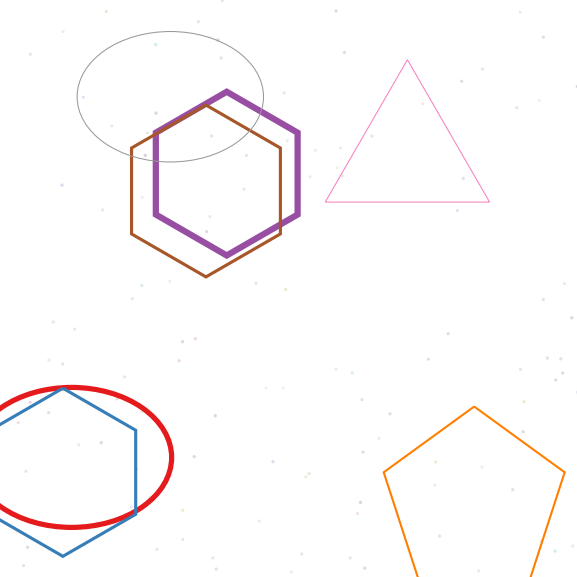[{"shape": "oval", "thickness": 2.5, "radius": 0.87, "center": [0.124, 0.207]}, {"shape": "hexagon", "thickness": 1.5, "radius": 0.73, "center": [0.109, 0.181]}, {"shape": "hexagon", "thickness": 3, "radius": 0.71, "center": [0.393, 0.699]}, {"shape": "pentagon", "thickness": 1, "radius": 0.82, "center": [0.821, 0.13]}, {"shape": "hexagon", "thickness": 1.5, "radius": 0.74, "center": [0.357, 0.668]}, {"shape": "triangle", "thickness": 0.5, "radius": 0.82, "center": [0.705, 0.731]}, {"shape": "oval", "thickness": 0.5, "radius": 0.81, "center": [0.295, 0.832]}]